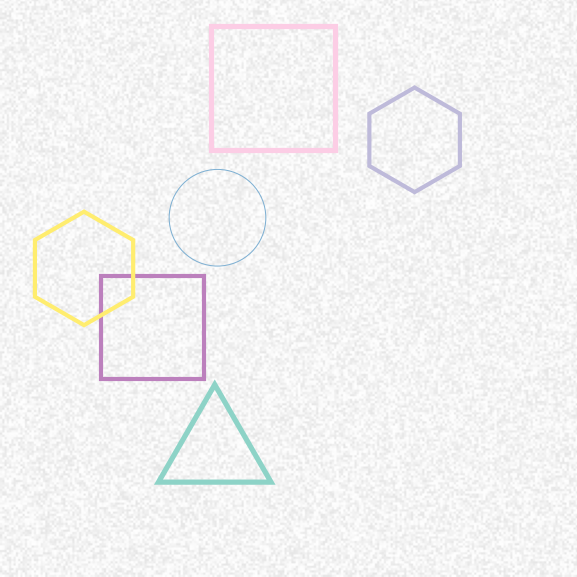[{"shape": "triangle", "thickness": 2.5, "radius": 0.56, "center": [0.372, 0.221]}, {"shape": "hexagon", "thickness": 2, "radius": 0.45, "center": [0.718, 0.757]}, {"shape": "circle", "thickness": 0.5, "radius": 0.42, "center": [0.377, 0.622]}, {"shape": "square", "thickness": 2.5, "radius": 0.54, "center": [0.473, 0.847]}, {"shape": "square", "thickness": 2, "radius": 0.45, "center": [0.264, 0.431]}, {"shape": "hexagon", "thickness": 2, "radius": 0.49, "center": [0.146, 0.534]}]